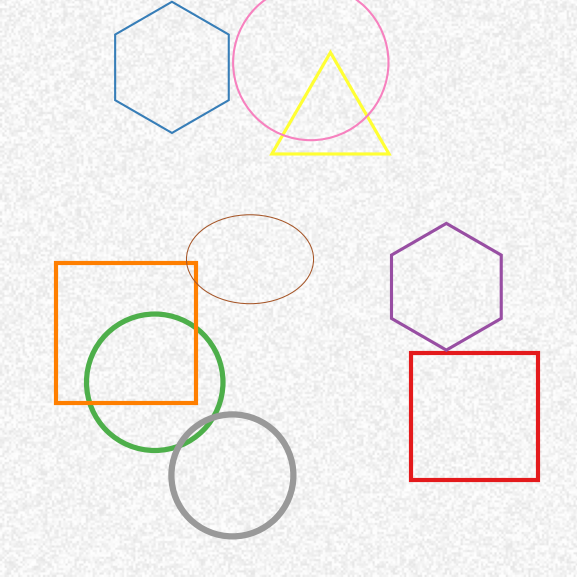[{"shape": "square", "thickness": 2, "radius": 0.55, "center": [0.822, 0.278]}, {"shape": "hexagon", "thickness": 1, "radius": 0.57, "center": [0.298, 0.882]}, {"shape": "circle", "thickness": 2.5, "radius": 0.59, "center": [0.268, 0.337]}, {"shape": "hexagon", "thickness": 1.5, "radius": 0.55, "center": [0.773, 0.503]}, {"shape": "square", "thickness": 2, "radius": 0.61, "center": [0.218, 0.423]}, {"shape": "triangle", "thickness": 1.5, "radius": 0.59, "center": [0.572, 0.791]}, {"shape": "oval", "thickness": 0.5, "radius": 0.55, "center": [0.433, 0.55]}, {"shape": "circle", "thickness": 1, "radius": 0.67, "center": [0.538, 0.891]}, {"shape": "circle", "thickness": 3, "radius": 0.53, "center": [0.402, 0.176]}]